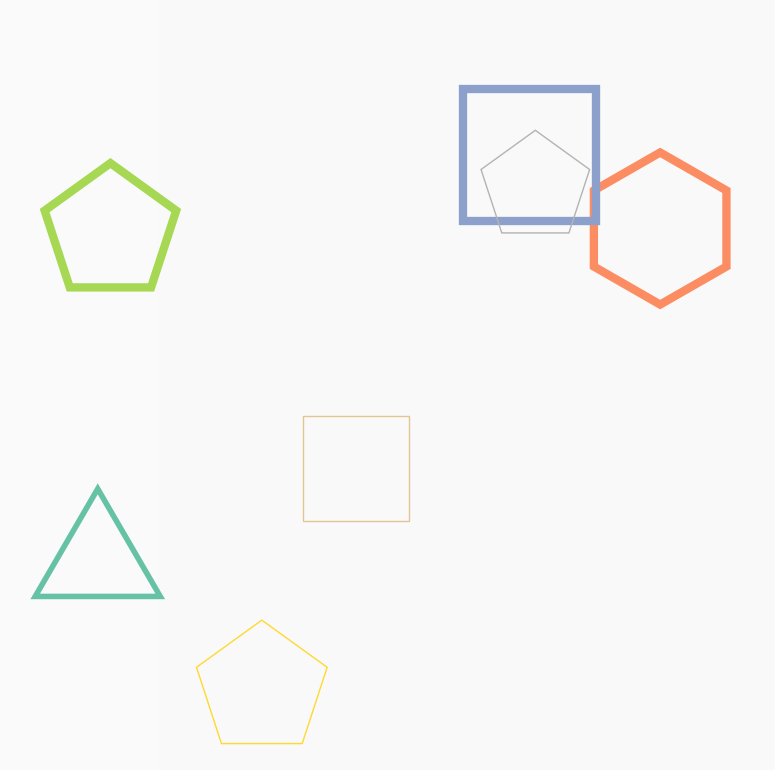[{"shape": "triangle", "thickness": 2, "radius": 0.47, "center": [0.126, 0.272]}, {"shape": "hexagon", "thickness": 3, "radius": 0.49, "center": [0.852, 0.703]}, {"shape": "square", "thickness": 3, "radius": 0.43, "center": [0.683, 0.799]}, {"shape": "pentagon", "thickness": 3, "radius": 0.45, "center": [0.142, 0.699]}, {"shape": "pentagon", "thickness": 0.5, "radius": 0.44, "center": [0.338, 0.106]}, {"shape": "square", "thickness": 0.5, "radius": 0.34, "center": [0.459, 0.392]}, {"shape": "pentagon", "thickness": 0.5, "radius": 0.37, "center": [0.691, 0.757]}]